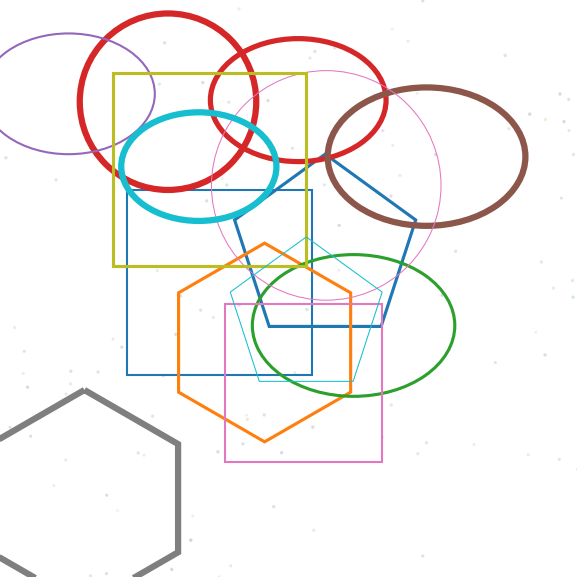[{"shape": "square", "thickness": 1, "radius": 0.8, "center": [0.38, 0.51]}, {"shape": "pentagon", "thickness": 1.5, "radius": 0.82, "center": [0.563, 0.567]}, {"shape": "hexagon", "thickness": 1.5, "radius": 0.86, "center": [0.458, 0.406]}, {"shape": "oval", "thickness": 1.5, "radius": 0.88, "center": [0.612, 0.436]}, {"shape": "circle", "thickness": 3, "radius": 0.76, "center": [0.291, 0.823]}, {"shape": "oval", "thickness": 2.5, "radius": 0.76, "center": [0.516, 0.826]}, {"shape": "oval", "thickness": 1, "radius": 0.75, "center": [0.119, 0.837]}, {"shape": "oval", "thickness": 3, "radius": 0.86, "center": [0.739, 0.728]}, {"shape": "circle", "thickness": 0.5, "radius": 0.99, "center": [0.565, 0.678]}, {"shape": "square", "thickness": 1, "radius": 0.68, "center": [0.525, 0.336]}, {"shape": "hexagon", "thickness": 3, "radius": 0.94, "center": [0.146, 0.136]}, {"shape": "square", "thickness": 1.5, "radius": 0.84, "center": [0.363, 0.706]}, {"shape": "pentagon", "thickness": 0.5, "radius": 0.69, "center": [0.53, 0.451]}, {"shape": "oval", "thickness": 3, "radius": 0.67, "center": [0.344, 0.711]}]